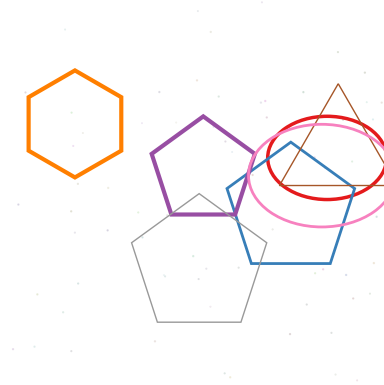[{"shape": "oval", "thickness": 2.5, "radius": 0.77, "center": [0.85, 0.59]}, {"shape": "pentagon", "thickness": 2, "radius": 0.87, "center": [0.755, 0.456]}, {"shape": "pentagon", "thickness": 3, "radius": 0.7, "center": [0.528, 0.557]}, {"shape": "hexagon", "thickness": 3, "radius": 0.69, "center": [0.195, 0.678]}, {"shape": "triangle", "thickness": 1, "radius": 0.88, "center": [0.879, 0.606]}, {"shape": "oval", "thickness": 2, "radius": 0.95, "center": [0.836, 0.544]}, {"shape": "pentagon", "thickness": 1, "radius": 0.92, "center": [0.517, 0.312]}]